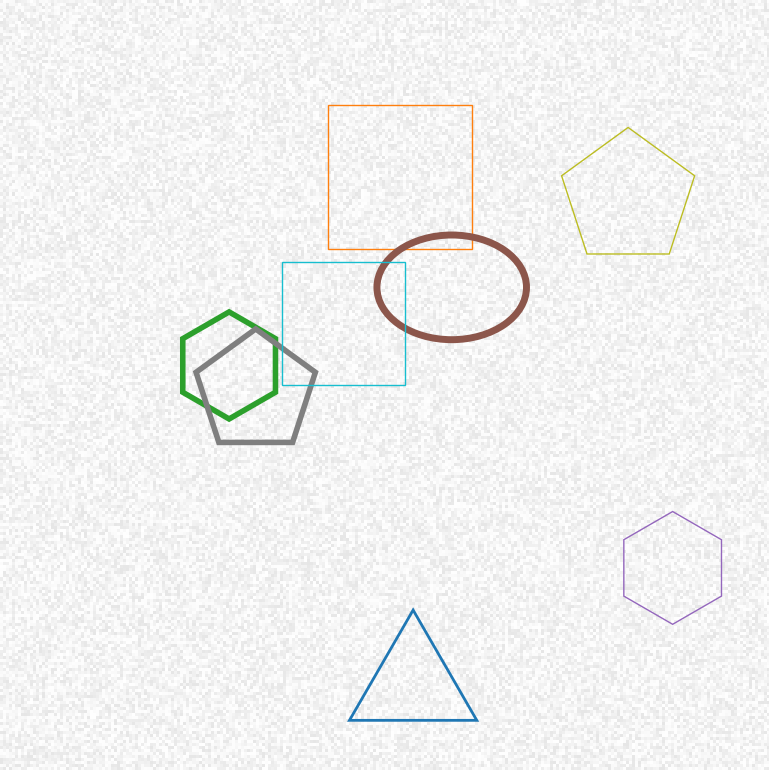[{"shape": "triangle", "thickness": 1, "radius": 0.48, "center": [0.537, 0.112]}, {"shape": "square", "thickness": 0.5, "radius": 0.47, "center": [0.519, 0.77]}, {"shape": "hexagon", "thickness": 2, "radius": 0.35, "center": [0.298, 0.525]}, {"shape": "hexagon", "thickness": 0.5, "radius": 0.37, "center": [0.874, 0.262]}, {"shape": "oval", "thickness": 2.5, "radius": 0.49, "center": [0.587, 0.627]}, {"shape": "pentagon", "thickness": 2, "radius": 0.41, "center": [0.332, 0.491]}, {"shape": "pentagon", "thickness": 0.5, "radius": 0.45, "center": [0.816, 0.744]}, {"shape": "square", "thickness": 0.5, "radius": 0.4, "center": [0.446, 0.58]}]